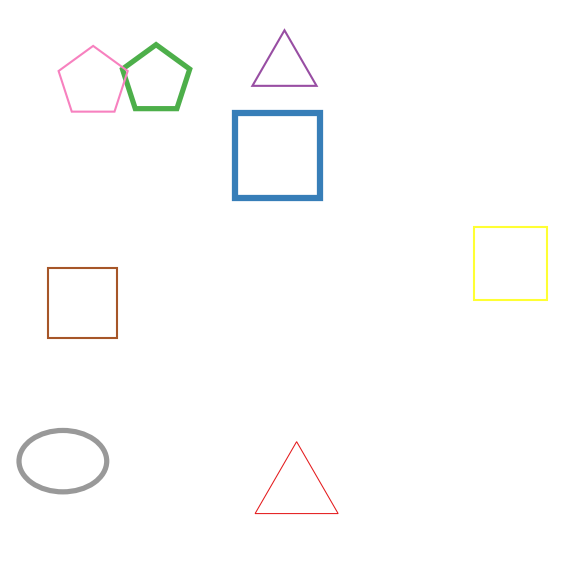[{"shape": "triangle", "thickness": 0.5, "radius": 0.42, "center": [0.514, 0.151]}, {"shape": "square", "thickness": 3, "radius": 0.37, "center": [0.481, 0.73]}, {"shape": "pentagon", "thickness": 2.5, "radius": 0.31, "center": [0.27, 0.861]}, {"shape": "triangle", "thickness": 1, "radius": 0.32, "center": [0.493, 0.883]}, {"shape": "square", "thickness": 1, "radius": 0.32, "center": [0.884, 0.543]}, {"shape": "square", "thickness": 1, "radius": 0.3, "center": [0.143, 0.475]}, {"shape": "pentagon", "thickness": 1, "radius": 0.31, "center": [0.161, 0.857]}, {"shape": "oval", "thickness": 2.5, "radius": 0.38, "center": [0.109, 0.201]}]